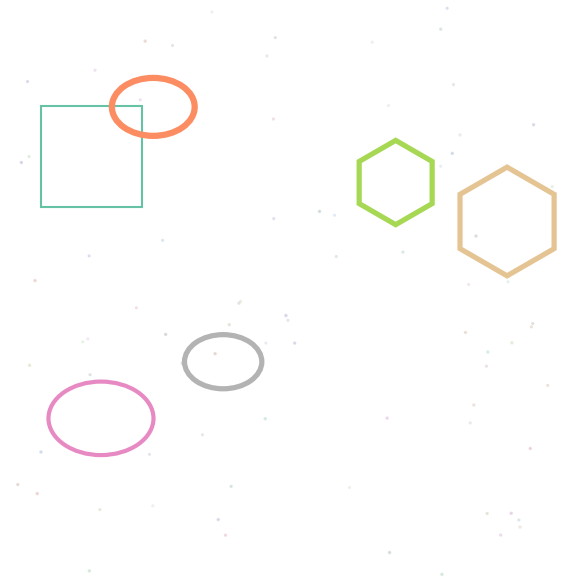[{"shape": "square", "thickness": 1, "radius": 0.44, "center": [0.159, 0.729]}, {"shape": "oval", "thickness": 3, "radius": 0.36, "center": [0.265, 0.814]}, {"shape": "oval", "thickness": 2, "radius": 0.45, "center": [0.175, 0.275]}, {"shape": "hexagon", "thickness": 2.5, "radius": 0.36, "center": [0.685, 0.683]}, {"shape": "hexagon", "thickness": 2.5, "radius": 0.47, "center": [0.878, 0.616]}, {"shape": "oval", "thickness": 2.5, "radius": 0.33, "center": [0.386, 0.373]}]